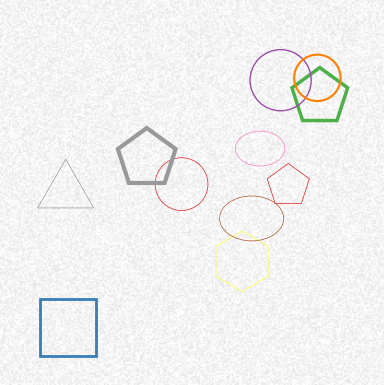[{"shape": "circle", "thickness": 0.5, "radius": 0.34, "center": [0.472, 0.522]}, {"shape": "pentagon", "thickness": 0.5, "radius": 0.29, "center": [0.749, 0.518]}, {"shape": "square", "thickness": 2, "radius": 0.37, "center": [0.177, 0.15]}, {"shape": "pentagon", "thickness": 2.5, "radius": 0.38, "center": [0.831, 0.748]}, {"shape": "circle", "thickness": 1, "radius": 0.4, "center": [0.729, 0.792]}, {"shape": "circle", "thickness": 1.5, "radius": 0.3, "center": [0.824, 0.798]}, {"shape": "hexagon", "thickness": 0.5, "radius": 0.39, "center": [0.629, 0.321]}, {"shape": "oval", "thickness": 0.5, "radius": 0.42, "center": [0.654, 0.433]}, {"shape": "oval", "thickness": 0.5, "radius": 0.32, "center": [0.676, 0.614]}, {"shape": "triangle", "thickness": 0.5, "radius": 0.42, "center": [0.171, 0.502]}, {"shape": "pentagon", "thickness": 3, "radius": 0.39, "center": [0.381, 0.589]}]